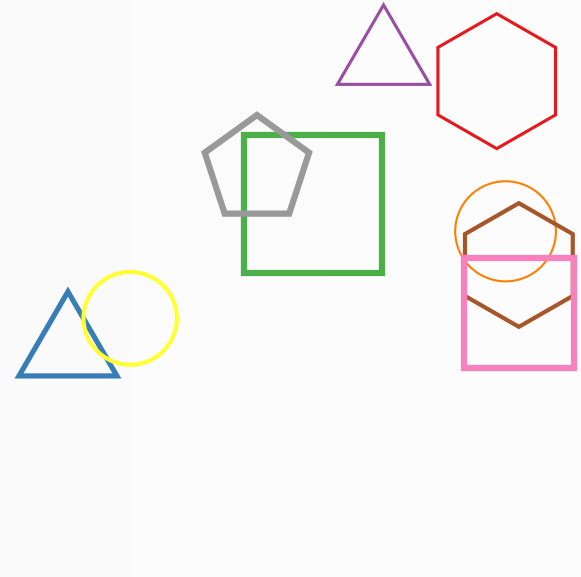[{"shape": "hexagon", "thickness": 1.5, "radius": 0.58, "center": [0.855, 0.859]}, {"shape": "triangle", "thickness": 2.5, "radius": 0.49, "center": [0.117, 0.397]}, {"shape": "square", "thickness": 3, "radius": 0.59, "center": [0.539, 0.646]}, {"shape": "triangle", "thickness": 1.5, "radius": 0.46, "center": [0.66, 0.899]}, {"shape": "circle", "thickness": 1, "radius": 0.43, "center": [0.87, 0.599]}, {"shape": "circle", "thickness": 2, "radius": 0.4, "center": [0.224, 0.448]}, {"shape": "hexagon", "thickness": 2, "radius": 0.54, "center": [0.893, 0.54]}, {"shape": "square", "thickness": 3, "radius": 0.48, "center": [0.893, 0.457]}, {"shape": "pentagon", "thickness": 3, "radius": 0.47, "center": [0.442, 0.706]}]